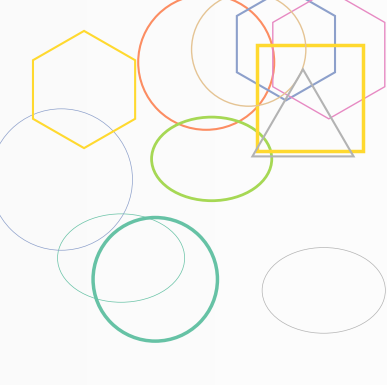[{"shape": "oval", "thickness": 0.5, "radius": 0.82, "center": [0.312, 0.33]}, {"shape": "circle", "thickness": 2.5, "radius": 0.8, "center": [0.401, 0.274]}, {"shape": "circle", "thickness": 1.5, "radius": 0.88, "center": [0.532, 0.838]}, {"shape": "hexagon", "thickness": 1.5, "radius": 0.73, "center": [0.738, 0.885]}, {"shape": "circle", "thickness": 0.5, "radius": 0.92, "center": [0.158, 0.534]}, {"shape": "hexagon", "thickness": 1, "radius": 0.83, "center": [0.849, 0.858]}, {"shape": "oval", "thickness": 2, "radius": 0.78, "center": [0.546, 0.587]}, {"shape": "hexagon", "thickness": 1.5, "radius": 0.76, "center": [0.217, 0.768]}, {"shape": "square", "thickness": 2.5, "radius": 0.68, "center": [0.8, 0.745]}, {"shape": "circle", "thickness": 1, "radius": 0.74, "center": [0.642, 0.872]}, {"shape": "oval", "thickness": 0.5, "radius": 0.79, "center": [0.835, 0.246]}, {"shape": "triangle", "thickness": 1.5, "radius": 0.75, "center": [0.782, 0.669]}]